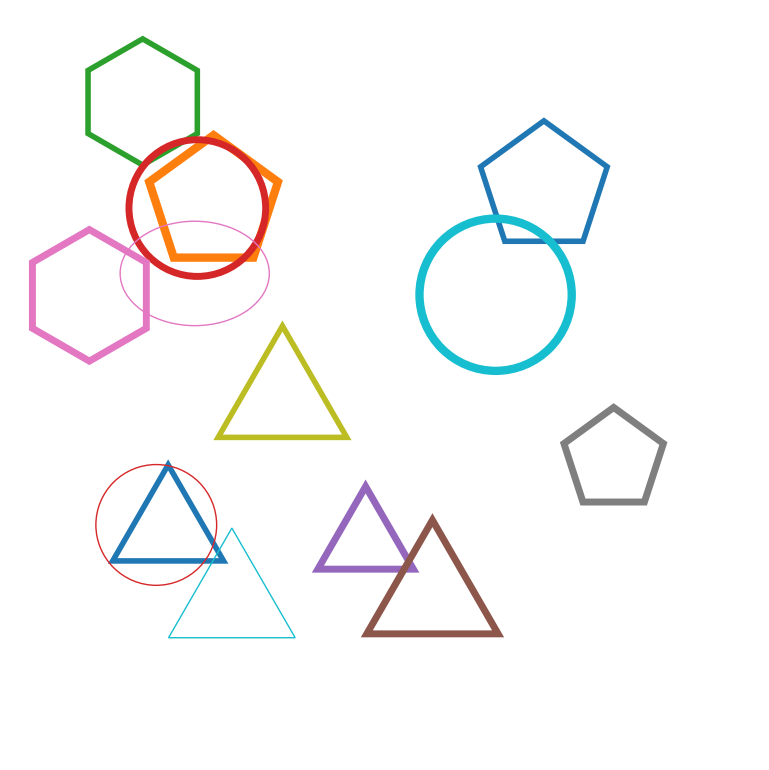[{"shape": "pentagon", "thickness": 2, "radius": 0.43, "center": [0.706, 0.757]}, {"shape": "triangle", "thickness": 2, "radius": 0.42, "center": [0.218, 0.313]}, {"shape": "pentagon", "thickness": 3, "radius": 0.44, "center": [0.277, 0.737]}, {"shape": "hexagon", "thickness": 2, "radius": 0.41, "center": [0.185, 0.868]}, {"shape": "circle", "thickness": 0.5, "radius": 0.39, "center": [0.203, 0.318]}, {"shape": "circle", "thickness": 2.5, "radius": 0.44, "center": [0.256, 0.73]}, {"shape": "triangle", "thickness": 2.5, "radius": 0.36, "center": [0.475, 0.297]}, {"shape": "triangle", "thickness": 2.5, "radius": 0.49, "center": [0.562, 0.226]}, {"shape": "hexagon", "thickness": 2.5, "radius": 0.43, "center": [0.116, 0.616]}, {"shape": "oval", "thickness": 0.5, "radius": 0.48, "center": [0.253, 0.645]}, {"shape": "pentagon", "thickness": 2.5, "radius": 0.34, "center": [0.797, 0.403]}, {"shape": "triangle", "thickness": 2, "radius": 0.48, "center": [0.367, 0.48]}, {"shape": "triangle", "thickness": 0.5, "radius": 0.47, "center": [0.301, 0.219]}, {"shape": "circle", "thickness": 3, "radius": 0.49, "center": [0.644, 0.617]}]